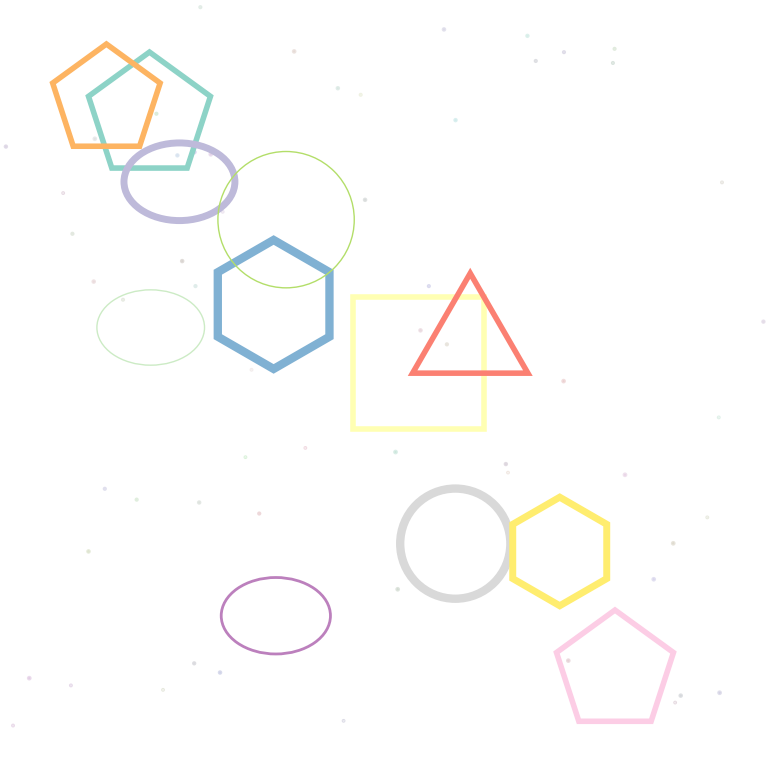[{"shape": "pentagon", "thickness": 2, "radius": 0.42, "center": [0.194, 0.849]}, {"shape": "square", "thickness": 2, "radius": 0.43, "center": [0.543, 0.528]}, {"shape": "oval", "thickness": 2.5, "radius": 0.36, "center": [0.233, 0.764]}, {"shape": "triangle", "thickness": 2, "radius": 0.43, "center": [0.611, 0.559]}, {"shape": "hexagon", "thickness": 3, "radius": 0.42, "center": [0.355, 0.605]}, {"shape": "pentagon", "thickness": 2, "radius": 0.37, "center": [0.138, 0.869]}, {"shape": "circle", "thickness": 0.5, "radius": 0.44, "center": [0.372, 0.715]}, {"shape": "pentagon", "thickness": 2, "radius": 0.4, "center": [0.799, 0.128]}, {"shape": "circle", "thickness": 3, "radius": 0.36, "center": [0.591, 0.294]}, {"shape": "oval", "thickness": 1, "radius": 0.35, "center": [0.358, 0.2]}, {"shape": "oval", "thickness": 0.5, "radius": 0.35, "center": [0.196, 0.575]}, {"shape": "hexagon", "thickness": 2.5, "radius": 0.35, "center": [0.727, 0.284]}]